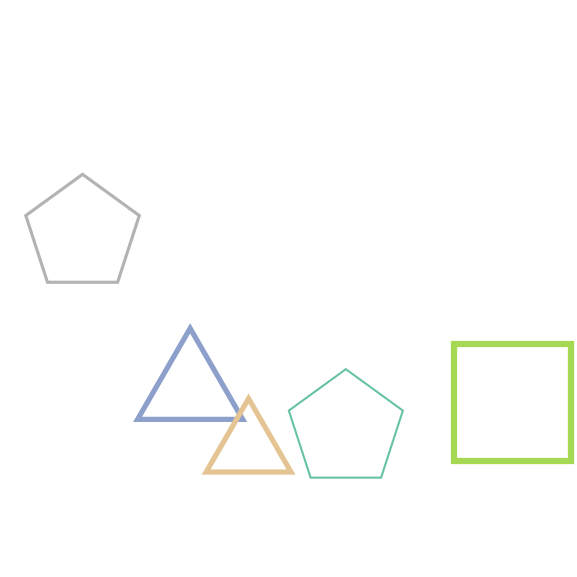[{"shape": "pentagon", "thickness": 1, "radius": 0.52, "center": [0.599, 0.256]}, {"shape": "triangle", "thickness": 2.5, "radius": 0.53, "center": [0.329, 0.325]}, {"shape": "square", "thickness": 3, "radius": 0.5, "center": [0.887, 0.302]}, {"shape": "triangle", "thickness": 2.5, "radius": 0.42, "center": [0.43, 0.224]}, {"shape": "pentagon", "thickness": 1.5, "radius": 0.52, "center": [0.143, 0.594]}]